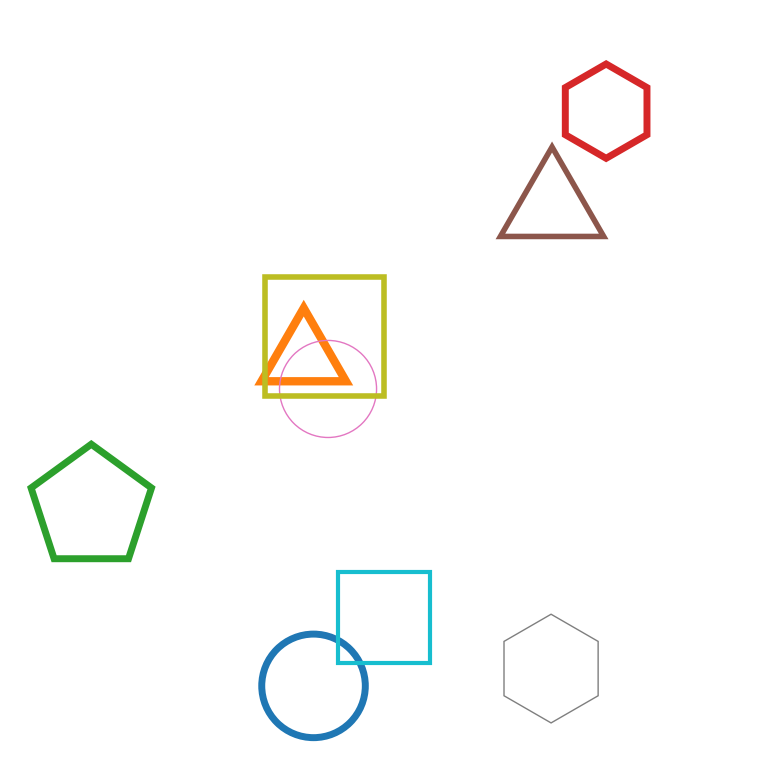[{"shape": "circle", "thickness": 2.5, "radius": 0.34, "center": [0.407, 0.109]}, {"shape": "triangle", "thickness": 3, "radius": 0.32, "center": [0.394, 0.537]}, {"shape": "pentagon", "thickness": 2.5, "radius": 0.41, "center": [0.119, 0.341]}, {"shape": "hexagon", "thickness": 2.5, "radius": 0.31, "center": [0.787, 0.856]}, {"shape": "triangle", "thickness": 2, "radius": 0.39, "center": [0.717, 0.732]}, {"shape": "circle", "thickness": 0.5, "radius": 0.32, "center": [0.426, 0.495]}, {"shape": "hexagon", "thickness": 0.5, "radius": 0.35, "center": [0.716, 0.132]}, {"shape": "square", "thickness": 2, "radius": 0.39, "center": [0.422, 0.563]}, {"shape": "square", "thickness": 1.5, "radius": 0.3, "center": [0.499, 0.198]}]